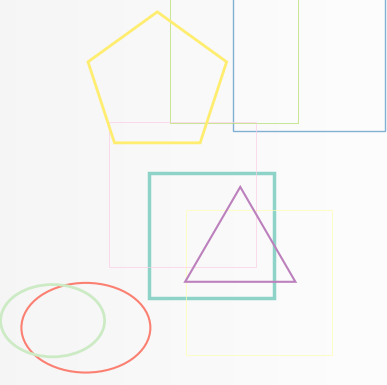[{"shape": "square", "thickness": 2.5, "radius": 0.81, "center": [0.546, 0.388]}, {"shape": "square", "thickness": 0.5, "radius": 0.94, "center": [0.669, 0.267]}, {"shape": "oval", "thickness": 1.5, "radius": 0.83, "center": [0.222, 0.149]}, {"shape": "square", "thickness": 1, "radius": 0.98, "center": [0.797, 0.856]}, {"shape": "square", "thickness": 0.5, "radius": 0.83, "center": [0.605, 0.847]}, {"shape": "square", "thickness": 0.5, "radius": 0.94, "center": [0.471, 0.494]}, {"shape": "triangle", "thickness": 1.5, "radius": 0.82, "center": [0.62, 0.35]}, {"shape": "oval", "thickness": 2, "radius": 0.67, "center": [0.136, 0.167]}, {"shape": "pentagon", "thickness": 2, "radius": 0.94, "center": [0.406, 0.781]}]